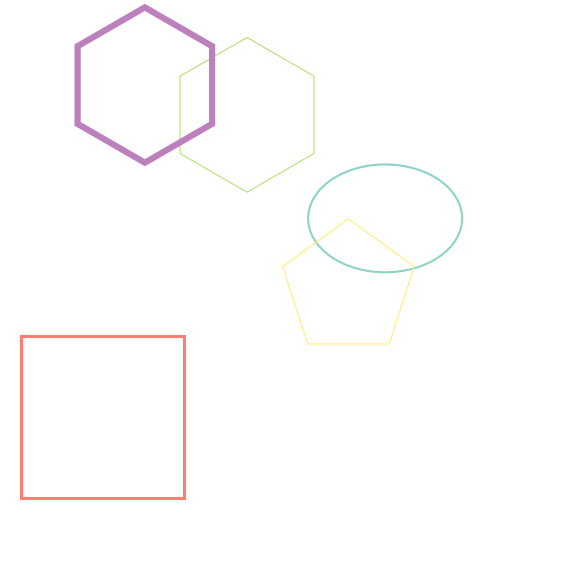[{"shape": "oval", "thickness": 1, "radius": 0.67, "center": [0.667, 0.621]}, {"shape": "square", "thickness": 1.5, "radius": 0.7, "center": [0.177, 0.277]}, {"shape": "hexagon", "thickness": 0.5, "radius": 0.67, "center": [0.428, 0.8]}, {"shape": "hexagon", "thickness": 3, "radius": 0.67, "center": [0.251, 0.852]}, {"shape": "pentagon", "thickness": 0.5, "radius": 0.6, "center": [0.603, 0.5]}]